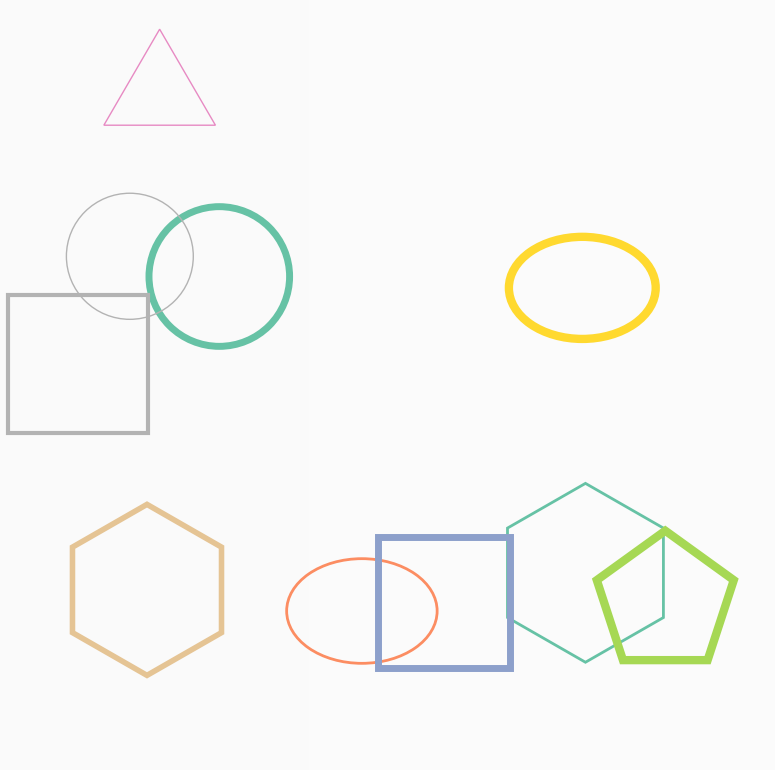[{"shape": "circle", "thickness": 2.5, "radius": 0.45, "center": [0.283, 0.641]}, {"shape": "hexagon", "thickness": 1, "radius": 0.58, "center": [0.755, 0.256]}, {"shape": "oval", "thickness": 1, "radius": 0.49, "center": [0.467, 0.206]}, {"shape": "square", "thickness": 2.5, "radius": 0.43, "center": [0.573, 0.218]}, {"shape": "triangle", "thickness": 0.5, "radius": 0.42, "center": [0.206, 0.879]}, {"shape": "pentagon", "thickness": 3, "radius": 0.46, "center": [0.858, 0.218]}, {"shape": "oval", "thickness": 3, "radius": 0.47, "center": [0.751, 0.626]}, {"shape": "hexagon", "thickness": 2, "radius": 0.56, "center": [0.19, 0.234]}, {"shape": "circle", "thickness": 0.5, "radius": 0.41, "center": [0.168, 0.667]}, {"shape": "square", "thickness": 1.5, "radius": 0.45, "center": [0.1, 0.528]}]